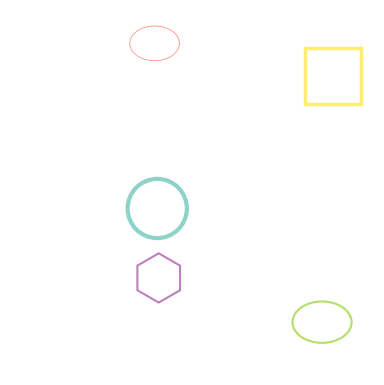[{"shape": "circle", "thickness": 3, "radius": 0.38, "center": [0.408, 0.458]}, {"shape": "oval", "thickness": 0.5, "radius": 0.32, "center": [0.402, 0.887]}, {"shape": "oval", "thickness": 1.5, "radius": 0.38, "center": [0.836, 0.163]}, {"shape": "hexagon", "thickness": 1.5, "radius": 0.32, "center": [0.412, 0.278]}, {"shape": "square", "thickness": 2.5, "radius": 0.36, "center": [0.866, 0.802]}]